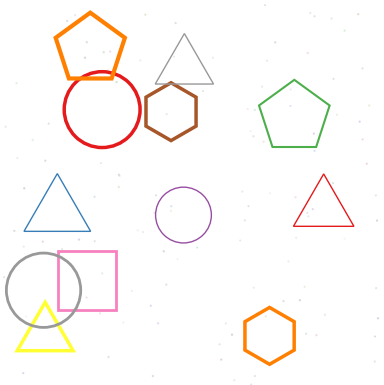[{"shape": "triangle", "thickness": 1, "radius": 0.45, "center": [0.841, 0.458]}, {"shape": "circle", "thickness": 2.5, "radius": 0.49, "center": [0.265, 0.715]}, {"shape": "triangle", "thickness": 1, "radius": 0.5, "center": [0.149, 0.449]}, {"shape": "pentagon", "thickness": 1.5, "radius": 0.48, "center": [0.764, 0.696]}, {"shape": "circle", "thickness": 1, "radius": 0.36, "center": [0.477, 0.441]}, {"shape": "hexagon", "thickness": 2.5, "radius": 0.37, "center": [0.7, 0.128]}, {"shape": "pentagon", "thickness": 3, "radius": 0.47, "center": [0.234, 0.873]}, {"shape": "triangle", "thickness": 2.5, "radius": 0.42, "center": [0.117, 0.131]}, {"shape": "hexagon", "thickness": 2.5, "radius": 0.38, "center": [0.444, 0.71]}, {"shape": "square", "thickness": 2, "radius": 0.38, "center": [0.227, 0.272]}, {"shape": "circle", "thickness": 2, "radius": 0.48, "center": [0.113, 0.246]}, {"shape": "triangle", "thickness": 1, "radius": 0.44, "center": [0.479, 0.825]}]